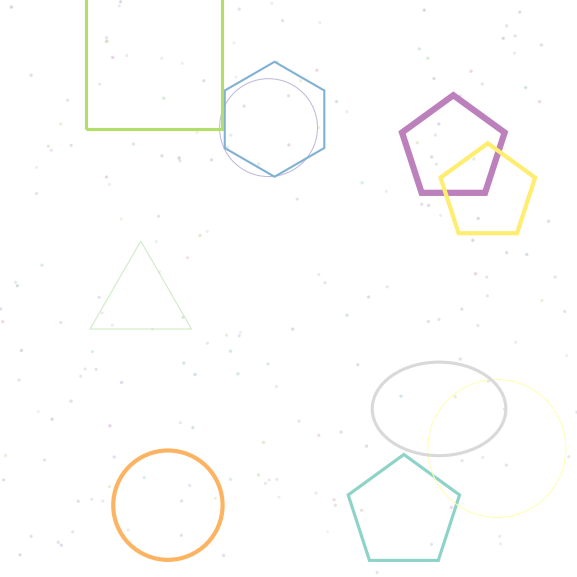[{"shape": "pentagon", "thickness": 1.5, "radius": 0.51, "center": [0.699, 0.111]}, {"shape": "circle", "thickness": 0.5, "radius": 0.6, "center": [0.86, 0.223]}, {"shape": "circle", "thickness": 0.5, "radius": 0.42, "center": [0.465, 0.778]}, {"shape": "hexagon", "thickness": 1, "radius": 0.5, "center": [0.475, 0.793]}, {"shape": "circle", "thickness": 2, "radius": 0.47, "center": [0.291, 0.124]}, {"shape": "square", "thickness": 1.5, "radius": 0.59, "center": [0.267, 0.893]}, {"shape": "oval", "thickness": 1.5, "radius": 0.58, "center": [0.76, 0.291]}, {"shape": "pentagon", "thickness": 3, "radius": 0.47, "center": [0.785, 0.741]}, {"shape": "triangle", "thickness": 0.5, "radius": 0.51, "center": [0.244, 0.48]}, {"shape": "pentagon", "thickness": 2, "radius": 0.43, "center": [0.845, 0.665]}]